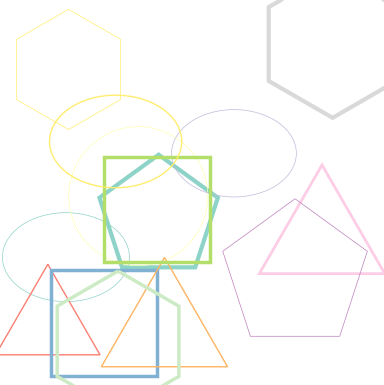[{"shape": "pentagon", "thickness": 3, "radius": 0.81, "center": [0.412, 0.436]}, {"shape": "oval", "thickness": 0.5, "radius": 0.82, "center": [0.171, 0.332]}, {"shape": "circle", "thickness": 0.5, "radius": 0.9, "center": [0.359, 0.49]}, {"shape": "oval", "thickness": 0.5, "radius": 0.81, "center": [0.608, 0.602]}, {"shape": "triangle", "thickness": 1, "radius": 0.78, "center": [0.124, 0.157]}, {"shape": "square", "thickness": 2.5, "radius": 0.69, "center": [0.27, 0.16]}, {"shape": "triangle", "thickness": 1, "radius": 0.95, "center": [0.427, 0.142]}, {"shape": "square", "thickness": 2.5, "radius": 0.69, "center": [0.408, 0.456]}, {"shape": "triangle", "thickness": 2, "radius": 0.94, "center": [0.836, 0.383]}, {"shape": "hexagon", "thickness": 3, "radius": 0.96, "center": [0.864, 0.886]}, {"shape": "pentagon", "thickness": 0.5, "radius": 0.99, "center": [0.766, 0.286]}, {"shape": "hexagon", "thickness": 2.5, "radius": 0.91, "center": [0.307, 0.114]}, {"shape": "hexagon", "thickness": 0.5, "radius": 0.78, "center": [0.178, 0.82]}, {"shape": "oval", "thickness": 1, "radius": 0.86, "center": [0.3, 0.633]}]